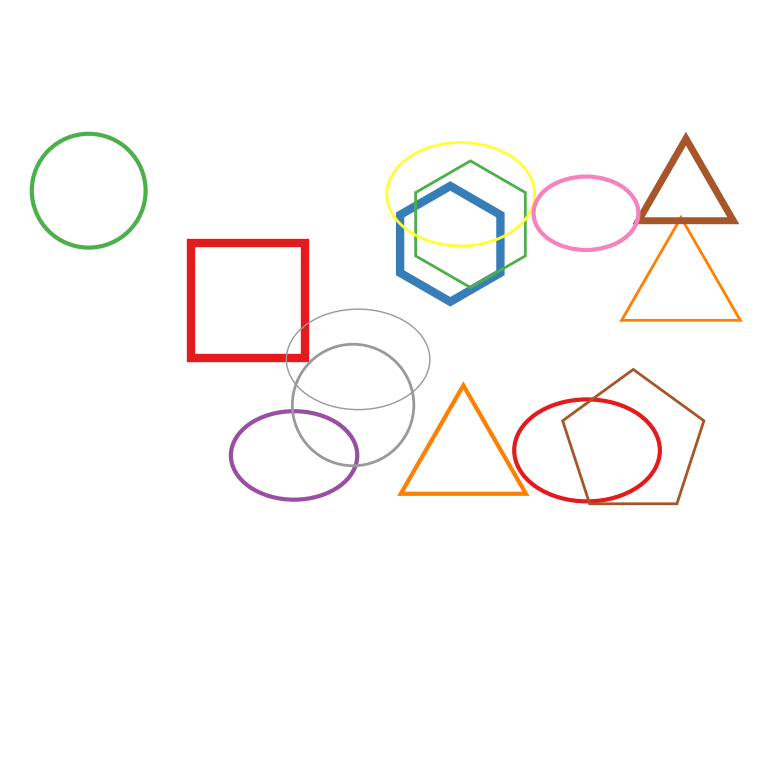[{"shape": "square", "thickness": 3, "radius": 0.37, "center": [0.322, 0.61]}, {"shape": "oval", "thickness": 1.5, "radius": 0.47, "center": [0.762, 0.415]}, {"shape": "hexagon", "thickness": 3, "radius": 0.38, "center": [0.585, 0.683]}, {"shape": "circle", "thickness": 1.5, "radius": 0.37, "center": [0.115, 0.752]}, {"shape": "hexagon", "thickness": 1, "radius": 0.41, "center": [0.611, 0.709]}, {"shape": "oval", "thickness": 1.5, "radius": 0.41, "center": [0.382, 0.409]}, {"shape": "triangle", "thickness": 1.5, "radius": 0.47, "center": [0.602, 0.406]}, {"shape": "triangle", "thickness": 1, "radius": 0.45, "center": [0.884, 0.628]}, {"shape": "oval", "thickness": 1, "radius": 0.48, "center": [0.598, 0.748]}, {"shape": "triangle", "thickness": 2.5, "radius": 0.36, "center": [0.891, 0.749]}, {"shape": "pentagon", "thickness": 1, "radius": 0.48, "center": [0.822, 0.424]}, {"shape": "oval", "thickness": 1.5, "radius": 0.34, "center": [0.761, 0.723]}, {"shape": "oval", "thickness": 0.5, "radius": 0.47, "center": [0.465, 0.533]}, {"shape": "circle", "thickness": 1, "radius": 0.39, "center": [0.459, 0.474]}]